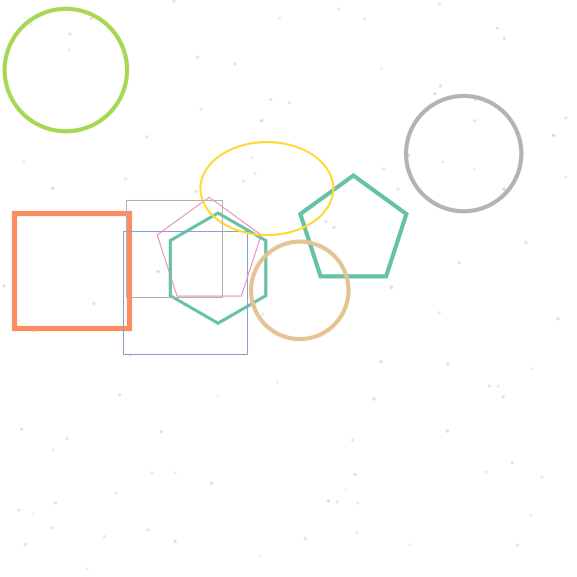[{"shape": "hexagon", "thickness": 1.5, "radius": 0.48, "center": [0.378, 0.535]}, {"shape": "pentagon", "thickness": 2, "radius": 0.48, "center": [0.612, 0.599]}, {"shape": "square", "thickness": 2.5, "radius": 0.5, "center": [0.124, 0.53]}, {"shape": "square", "thickness": 0.5, "radius": 0.54, "center": [0.32, 0.493]}, {"shape": "pentagon", "thickness": 0.5, "radius": 0.47, "center": [0.362, 0.563]}, {"shape": "circle", "thickness": 2, "radius": 0.53, "center": [0.114, 0.878]}, {"shape": "oval", "thickness": 1, "radius": 0.58, "center": [0.462, 0.673]}, {"shape": "circle", "thickness": 2, "radius": 0.42, "center": [0.519, 0.496]}, {"shape": "square", "thickness": 0.5, "radius": 0.42, "center": [0.301, 0.569]}, {"shape": "circle", "thickness": 2, "radius": 0.5, "center": [0.803, 0.733]}]